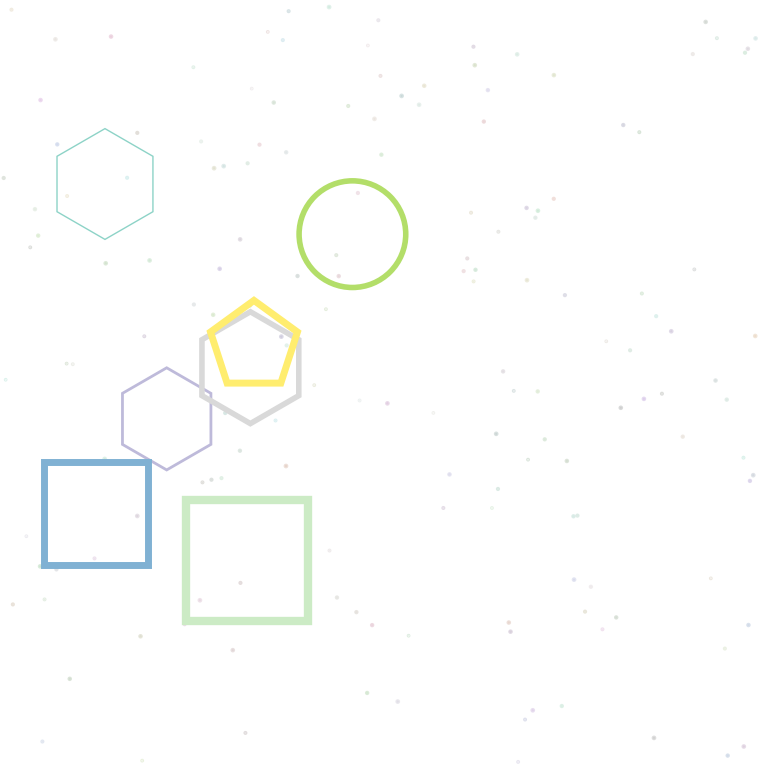[{"shape": "hexagon", "thickness": 0.5, "radius": 0.36, "center": [0.136, 0.761]}, {"shape": "hexagon", "thickness": 1, "radius": 0.33, "center": [0.216, 0.456]}, {"shape": "square", "thickness": 2.5, "radius": 0.34, "center": [0.125, 0.333]}, {"shape": "circle", "thickness": 2, "radius": 0.35, "center": [0.458, 0.696]}, {"shape": "hexagon", "thickness": 2, "radius": 0.36, "center": [0.325, 0.523]}, {"shape": "square", "thickness": 3, "radius": 0.39, "center": [0.321, 0.272]}, {"shape": "pentagon", "thickness": 2.5, "radius": 0.3, "center": [0.33, 0.55]}]